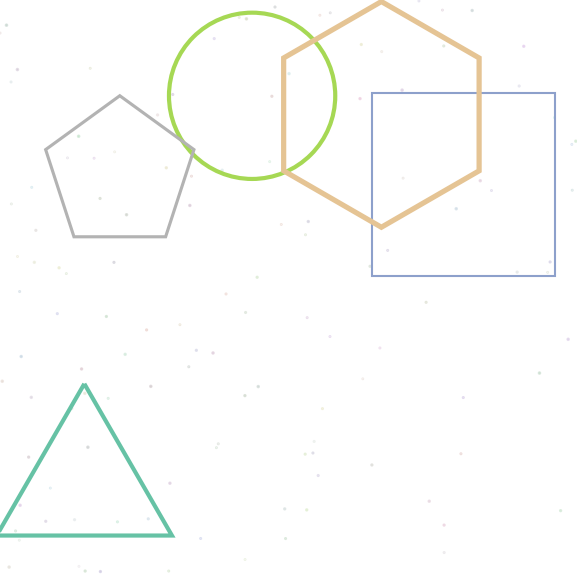[{"shape": "triangle", "thickness": 2, "radius": 0.88, "center": [0.146, 0.159]}, {"shape": "square", "thickness": 1, "radius": 0.79, "center": [0.802, 0.68]}, {"shape": "circle", "thickness": 2, "radius": 0.72, "center": [0.437, 0.833]}, {"shape": "hexagon", "thickness": 2.5, "radius": 0.98, "center": [0.66, 0.801]}, {"shape": "pentagon", "thickness": 1.5, "radius": 0.68, "center": [0.207, 0.698]}]